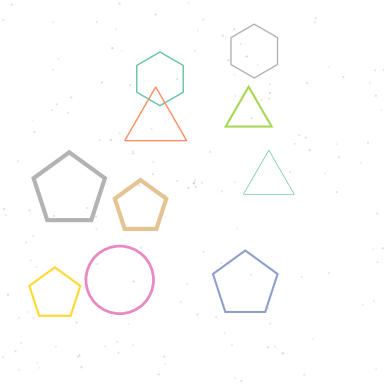[{"shape": "hexagon", "thickness": 1, "radius": 0.35, "center": [0.416, 0.795]}, {"shape": "triangle", "thickness": 0.5, "radius": 0.38, "center": [0.698, 0.534]}, {"shape": "triangle", "thickness": 1, "radius": 0.46, "center": [0.404, 0.681]}, {"shape": "pentagon", "thickness": 1.5, "radius": 0.44, "center": [0.637, 0.261]}, {"shape": "circle", "thickness": 2, "radius": 0.44, "center": [0.311, 0.273]}, {"shape": "triangle", "thickness": 1.5, "radius": 0.34, "center": [0.646, 0.706]}, {"shape": "pentagon", "thickness": 1.5, "radius": 0.35, "center": [0.142, 0.236]}, {"shape": "pentagon", "thickness": 3, "radius": 0.35, "center": [0.365, 0.462]}, {"shape": "pentagon", "thickness": 3, "radius": 0.49, "center": [0.18, 0.507]}, {"shape": "hexagon", "thickness": 1, "radius": 0.35, "center": [0.66, 0.867]}]